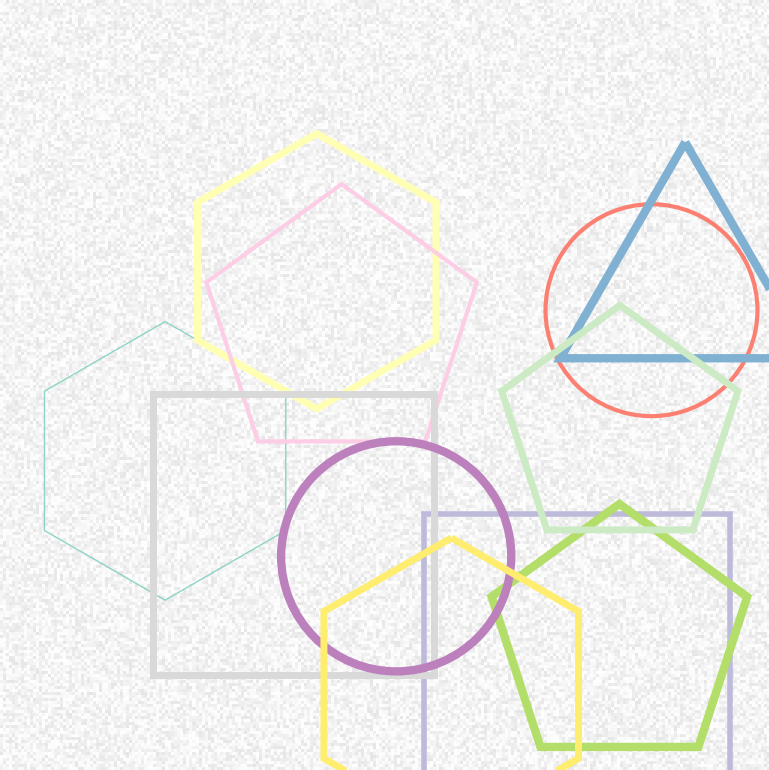[{"shape": "hexagon", "thickness": 0.5, "radius": 0.9, "center": [0.214, 0.401]}, {"shape": "hexagon", "thickness": 2.5, "radius": 0.89, "center": [0.411, 0.648]}, {"shape": "square", "thickness": 2, "radius": 0.99, "center": [0.749, 0.134]}, {"shape": "circle", "thickness": 1.5, "radius": 0.69, "center": [0.846, 0.597]}, {"shape": "triangle", "thickness": 3, "radius": 0.94, "center": [0.89, 0.628]}, {"shape": "pentagon", "thickness": 3, "radius": 0.87, "center": [0.804, 0.171]}, {"shape": "pentagon", "thickness": 1.5, "radius": 0.92, "center": [0.444, 0.576]}, {"shape": "square", "thickness": 2.5, "radius": 0.91, "center": [0.381, 0.306]}, {"shape": "circle", "thickness": 3, "radius": 0.75, "center": [0.515, 0.278]}, {"shape": "pentagon", "thickness": 2.5, "radius": 0.81, "center": [0.805, 0.442]}, {"shape": "hexagon", "thickness": 2.5, "radius": 0.95, "center": [0.586, 0.111]}]